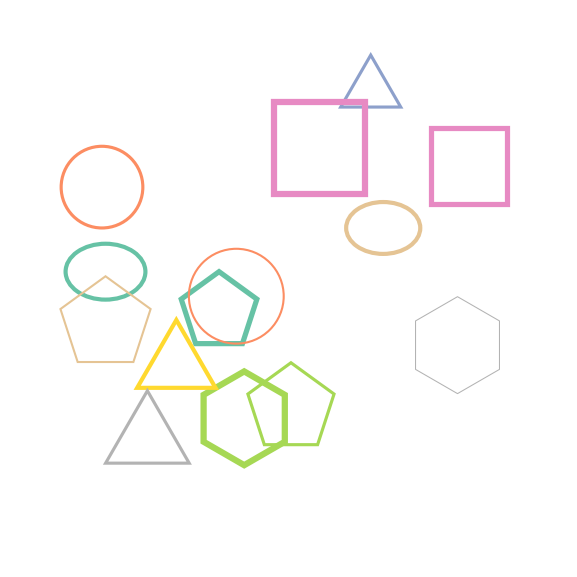[{"shape": "oval", "thickness": 2, "radius": 0.35, "center": [0.183, 0.529]}, {"shape": "pentagon", "thickness": 2.5, "radius": 0.34, "center": [0.379, 0.46]}, {"shape": "circle", "thickness": 1, "radius": 0.41, "center": [0.409, 0.486]}, {"shape": "circle", "thickness": 1.5, "radius": 0.35, "center": [0.177, 0.675]}, {"shape": "triangle", "thickness": 1.5, "radius": 0.3, "center": [0.642, 0.844]}, {"shape": "square", "thickness": 3, "radius": 0.4, "center": [0.553, 0.742]}, {"shape": "square", "thickness": 2.5, "radius": 0.33, "center": [0.813, 0.712]}, {"shape": "pentagon", "thickness": 1.5, "radius": 0.39, "center": [0.504, 0.293]}, {"shape": "hexagon", "thickness": 3, "radius": 0.41, "center": [0.423, 0.275]}, {"shape": "triangle", "thickness": 2, "radius": 0.39, "center": [0.305, 0.367]}, {"shape": "pentagon", "thickness": 1, "radius": 0.41, "center": [0.183, 0.439]}, {"shape": "oval", "thickness": 2, "radius": 0.32, "center": [0.664, 0.604]}, {"shape": "hexagon", "thickness": 0.5, "radius": 0.42, "center": [0.792, 0.401]}, {"shape": "triangle", "thickness": 1.5, "radius": 0.42, "center": [0.255, 0.239]}]